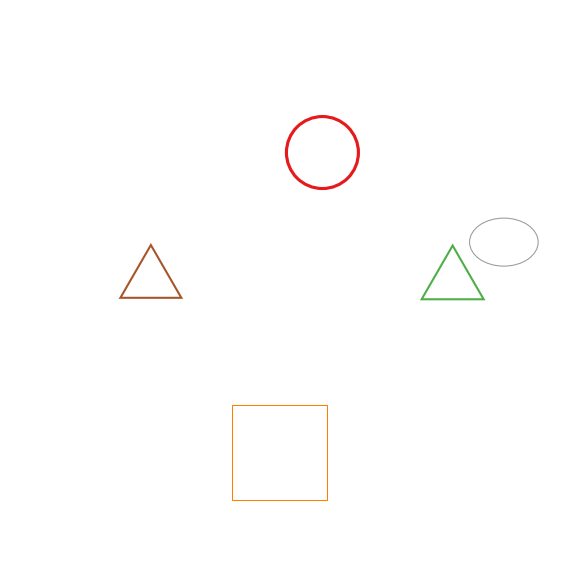[{"shape": "circle", "thickness": 1.5, "radius": 0.31, "center": [0.558, 0.735]}, {"shape": "triangle", "thickness": 1, "radius": 0.31, "center": [0.784, 0.512]}, {"shape": "square", "thickness": 0.5, "radius": 0.41, "center": [0.483, 0.216]}, {"shape": "triangle", "thickness": 1, "radius": 0.3, "center": [0.261, 0.514]}, {"shape": "oval", "thickness": 0.5, "radius": 0.3, "center": [0.872, 0.58]}]